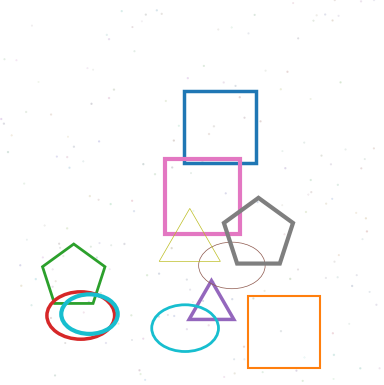[{"shape": "square", "thickness": 2.5, "radius": 0.47, "center": [0.57, 0.67]}, {"shape": "square", "thickness": 1.5, "radius": 0.46, "center": [0.738, 0.137]}, {"shape": "pentagon", "thickness": 2, "radius": 0.43, "center": [0.192, 0.281]}, {"shape": "oval", "thickness": 2.5, "radius": 0.44, "center": [0.21, 0.18]}, {"shape": "triangle", "thickness": 2.5, "radius": 0.34, "center": [0.549, 0.204]}, {"shape": "oval", "thickness": 0.5, "radius": 0.43, "center": [0.602, 0.311]}, {"shape": "square", "thickness": 3, "radius": 0.49, "center": [0.526, 0.49]}, {"shape": "pentagon", "thickness": 3, "radius": 0.47, "center": [0.671, 0.392]}, {"shape": "triangle", "thickness": 0.5, "radius": 0.46, "center": [0.493, 0.367]}, {"shape": "oval", "thickness": 2, "radius": 0.43, "center": [0.481, 0.148]}, {"shape": "oval", "thickness": 3, "radius": 0.37, "center": [0.232, 0.184]}]